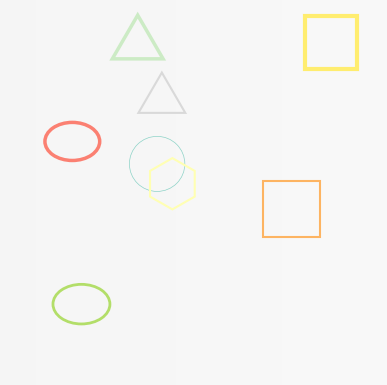[{"shape": "circle", "thickness": 0.5, "radius": 0.36, "center": [0.405, 0.574]}, {"shape": "hexagon", "thickness": 1.5, "radius": 0.33, "center": [0.445, 0.523]}, {"shape": "oval", "thickness": 2.5, "radius": 0.35, "center": [0.187, 0.633]}, {"shape": "square", "thickness": 1.5, "radius": 0.37, "center": [0.752, 0.457]}, {"shape": "oval", "thickness": 2, "radius": 0.37, "center": [0.21, 0.21]}, {"shape": "triangle", "thickness": 1.5, "radius": 0.35, "center": [0.418, 0.742]}, {"shape": "triangle", "thickness": 2.5, "radius": 0.38, "center": [0.355, 0.885]}, {"shape": "square", "thickness": 3, "radius": 0.34, "center": [0.855, 0.889]}]